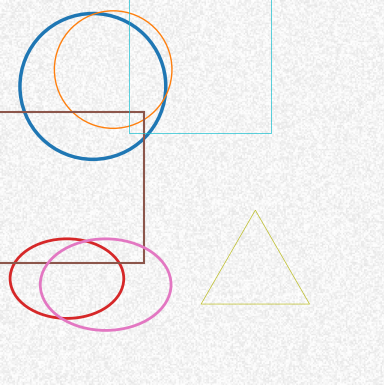[{"shape": "circle", "thickness": 2.5, "radius": 0.95, "center": [0.241, 0.776]}, {"shape": "circle", "thickness": 1, "radius": 0.76, "center": [0.294, 0.819]}, {"shape": "oval", "thickness": 2, "radius": 0.74, "center": [0.174, 0.276]}, {"shape": "square", "thickness": 1.5, "radius": 0.98, "center": [0.178, 0.513]}, {"shape": "oval", "thickness": 2, "radius": 0.85, "center": [0.274, 0.261]}, {"shape": "triangle", "thickness": 0.5, "radius": 0.81, "center": [0.663, 0.292]}, {"shape": "square", "thickness": 0.5, "radius": 0.92, "center": [0.519, 0.84]}]